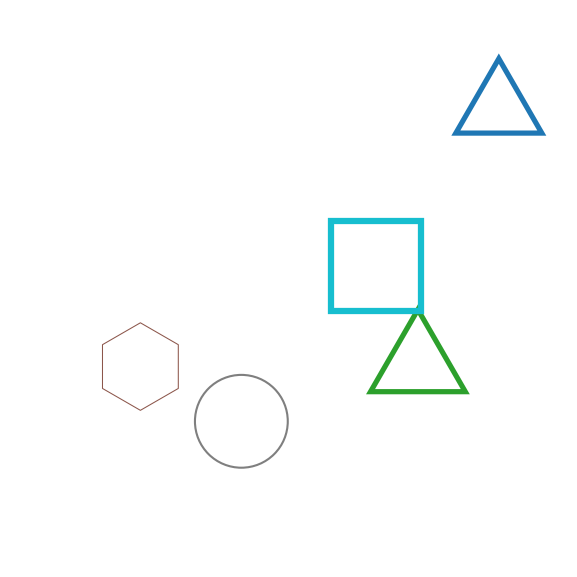[{"shape": "triangle", "thickness": 2.5, "radius": 0.43, "center": [0.864, 0.812]}, {"shape": "triangle", "thickness": 2.5, "radius": 0.47, "center": [0.724, 0.368]}, {"shape": "hexagon", "thickness": 0.5, "radius": 0.38, "center": [0.243, 0.364]}, {"shape": "circle", "thickness": 1, "radius": 0.4, "center": [0.418, 0.27]}, {"shape": "square", "thickness": 3, "radius": 0.39, "center": [0.652, 0.538]}]